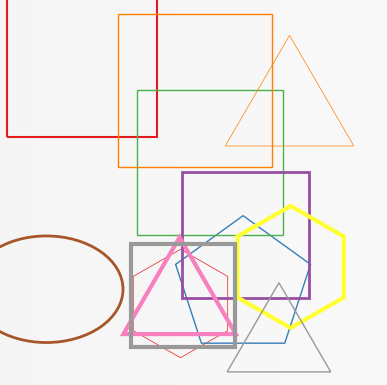[{"shape": "hexagon", "thickness": 0.5, "radius": 0.7, "center": [0.466, 0.212]}, {"shape": "square", "thickness": 1.5, "radius": 0.97, "center": [0.212, 0.838]}, {"shape": "pentagon", "thickness": 1, "radius": 0.92, "center": [0.627, 0.257]}, {"shape": "square", "thickness": 1, "radius": 0.94, "center": [0.541, 0.578]}, {"shape": "square", "thickness": 2, "radius": 0.82, "center": [0.633, 0.389]}, {"shape": "triangle", "thickness": 0.5, "radius": 0.96, "center": [0.747, 0.717]}, {"shape": "square", "thickness": 1, "radius": 0.99, "center": [0.503, 0.765]}, {"shape": "hexagon", "thickness": 3, "radius": 0.79, "center": [0.75, 0.307]}, {"shape": "oval", "thickness": 2, "radius": 0.99, "center": [0.12, 0.249]}, {"shape": "triangle", "thickness": 3, "radius": 0.84, "center": [0.463, 0.216]}, {"shape": "square", "thickness": 3, "radius": 0.67, "center": [0.472, 0.232]}, {"shape": "triangle", "thickness": 1, "radius": 0.77, "center": [0.72, 0.111]}]